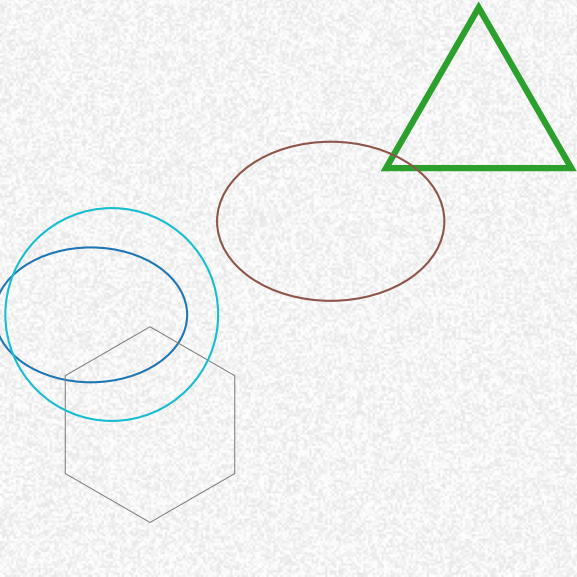[{"shape": "oval", "thickness": 1, "radius": 0.83, "center": [0.157, 0.454]}, {"shape": "triangle", "thickness": 3, "radius": 0.93, "center": [0.829, 0.801]}, {"shape": "oval", "thickness": 1, "radius": 0.98, "center": [0.573, 0.616]}, {"shape": "hexagon", "thickness": 0.5, "radius": 0.85, "center": [0.26, 0.264]}, {"shape": "circle", "thickness": 1, "radius": 0.92, "center": [0.194, 0.455]}]